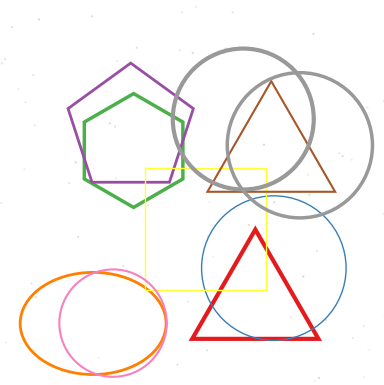[{"shape": "triangle", "thickness": 3, "radius": 0.95, "center": [0.663, 0.214]}, {"shape": "circle", "thickness": 1, "radius": 0.94, "center": [0.711, 0.304]}, {"shape": "hexagon", "thickness": 2.5, "radius": 0.74, "center": [0.347, 0.609]}, {"shape": "pentagon", "thickness": 2, "radius": 0.86, "center": [0.34, 0.665]}, {"shape": "oval", "thickness": 2, "radius": 0.95, "center": [0.242, 0.16]}, {"shape": "square", "thickness": 1, "radius": 0.79, "center": [0.534, 0.405]}, {"shape": "triangle", "thickness": 1.5, "radius": 0.96, "center": [0.705, 0.598]}, {"shape": "circle", "thickness": 1.5, "radius": 0.7, "center": [0.294, 0.161]}, {"shape": "circle", "thickness": 3, "radius": 0.92, "center": [0.632, 0.691]}, {"shape": "circle", "thickness": 2.5, "radius": 0.94, "center": [0.779, 0.623]}]